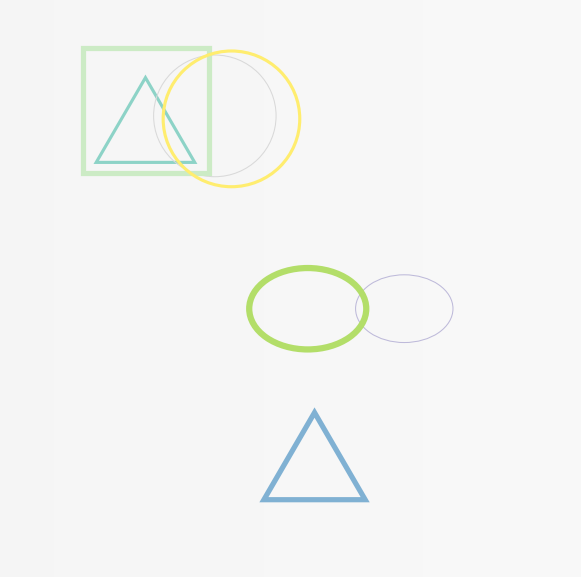[{"shape": "triangle", "thickness": 1.5, "radius": 0.49, "center": [0.25, 0.767]}, {"shape": "oval", "thickness": 0.5, "radius": 0.42, "center": [0.696, 0.465]}, {"shape": "triangle", "thickness": 2.5, "radius": 0.5, "center": [0.541, 0.184]}, {"shape": "oval", "thickness": 3, "radius": 0.5, "center": [0.529, 0.465]}, {"shape": "circle", "thickness": 0.5, "radius": 0.53, "center": [0.37, 0.798]}, {"shape": "square", "thickness": 2.5, "radius": 0.54, "center": [0.251, 0.807]}, {"shape": "circle", "thickness": 1.5, "radius": 0.59, "center": [0.398, 0.793]}]